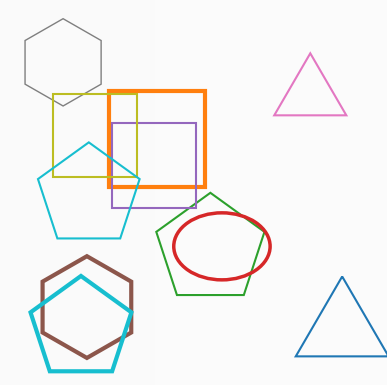[{"shape": "triangle", "thickness": 1.5, "radius": 0.69, "center": [0.883, 0.144]}, {"shape": "square", "thickness": 3, "radius": 0.62, "center": [0.405, 0.64]}, {"shape": "pentagon", "thickness": 1.5, "radius": 0.73, "center": [0.543, 0.352]}, {"shape": "oval", "thickness": 2.5, "radius": 0.62, "center": [0.573, 0.36]}, {"shape": "square", "thickness": 1.5, "radius": 0.55, "center": [0.397, 0.57]}, {"shape": "hexagon", "thickness": 3, "radius": 0.66, "center": [0.224, 0.202]}, {"shape": "triangle", "thickness": 1.5, "radius": 0.54, "center": [0.801, 0.754]}, {"shape": "hexagon", "thickness": 1, "radius": 0.57, "center": [0.163, 0.838]}, {"shape": "square", "thickness": 1.5, "radius": 0.55, "center": [0.245, 0.648]}, {"shape": "pentagon", "thickness": 1.5, "radius": 0.69, "center": [0.229, 0.492]}, {"shape": "pentagon", "thickness": 3, "radius": 0.68, "center": [0.209, 0.146]}]